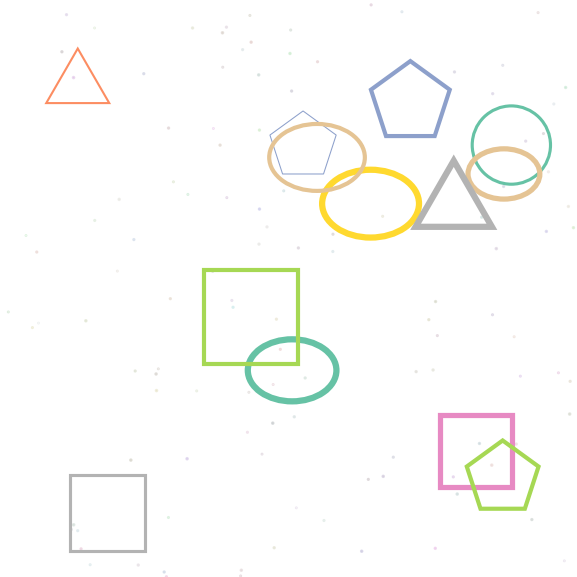[{"shape": "oval", "thickness": 3, "radius": 0.38, "center": [0.506, 0.358]}, {"shape": "circle", "thickness": 1.5, "radius": 0.34, "center": [0.885, 0.748]}, {"shape": "triangle", "thickness": 1, "radius": 0.31, "center": [0.135, 0.852]}, {"shape": "pentagon", "thickness": 2, "radius": 0.36, "center": [0.711, 0.822]}, {"shape": "pentagon", "thickness": 0.5, "radius": 0.3, "center": [0.525, 0.747]}, {"shape": "square", "thickness": 2.5, "radius": 0.31, "center": [0.824, 0.218]}, {"shape": "square", "thickness": 2, "radius": 0.41, "center": [0.435, 0.45]}, {"shape": "pentagon", "thickness": 2, "radius": 0.33, "center": [0.87, 0.171]}, {"shape": "oval", "thickness": 3, "radius": 0.42, "center": [0.642, 0.647]}, {"shape": "oval", "thickness": 2.5, "radius": 0.31, "center": [0.873, 0.698]}, {"shape": "oval", "thickness": 2, "radius": 0.41, "center": [0.549, 0.727]}, {"shape": "triangle", "thickness": 3, "radius": 0.38, "center": [0.786, 0.645]}, {"shape": "square", "thickness": 1.5, "radius": 0.33, "center": [0.186, 0.111]}]